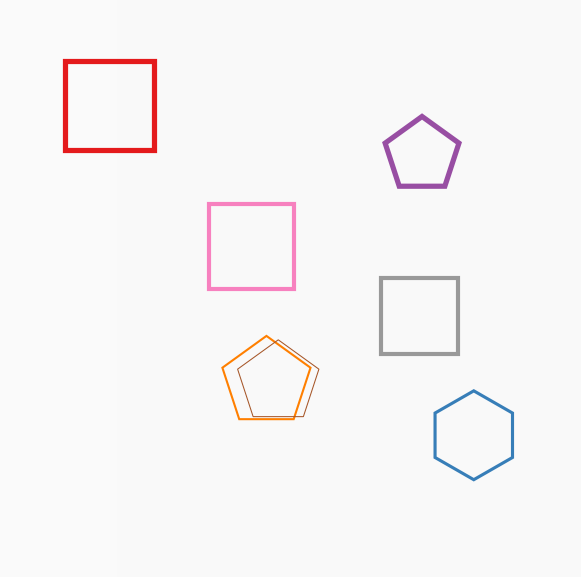[{"shape": "square", "thickness": 2.5, "radius": 0.38, "center": [0.189, 0.817]}, {"shape": "hexagon", "thickness": 1.5, "radius": 0.38, "center": [0.815, 0.245]}, {"shape": "pentagon", "thickness": 2.5, "radius": 0.33, "center": [0.726, 0.731]}, {"shape": "pentagon", "thickness": 1, "radius": 0.4, "center": [0.458, 0.338]}, {"shape": "pentagon", "thickness": 0.5, "radius": 0.37, "center": [0.479, 0.337]}, {"shape": "square", "thickness": 2, "radius": 0.37, "center": [0.433, 0.572]}, {"shape": "square", "thickness": 2, "radius": 0.33, "center": [0.722, 0.452]}]